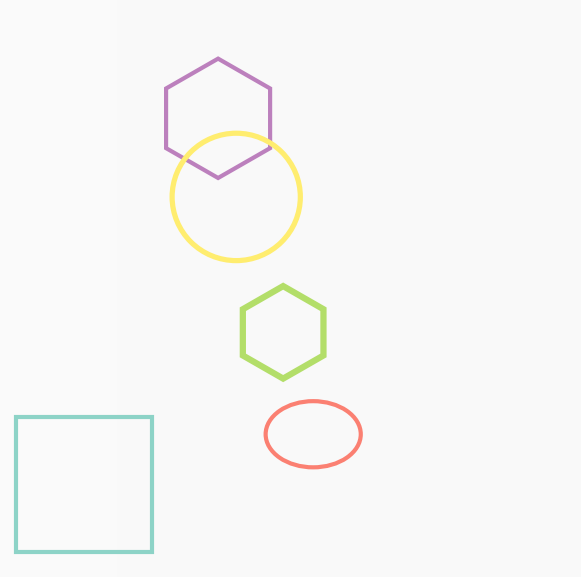[{"shape": "square", "thickness": 2, "radius": 0.59, "center": [0.145, 0.16]}, {"shape": "oval", "thickness": 2, "radius": 0.41, "center": [0.539, 0.247]}, {"shape": "hexagon", "thickness": 3, "radius": 0.4, "center": [0.487, 0.424]}, {"shape": "hexagon", "thickness": 2, "radius": 0.52, "center": [0.375, 0.794]}, {"shape": "circle", "thickness": 2.5, "radius": 0.55, "center": [0.406, 0.658]}]